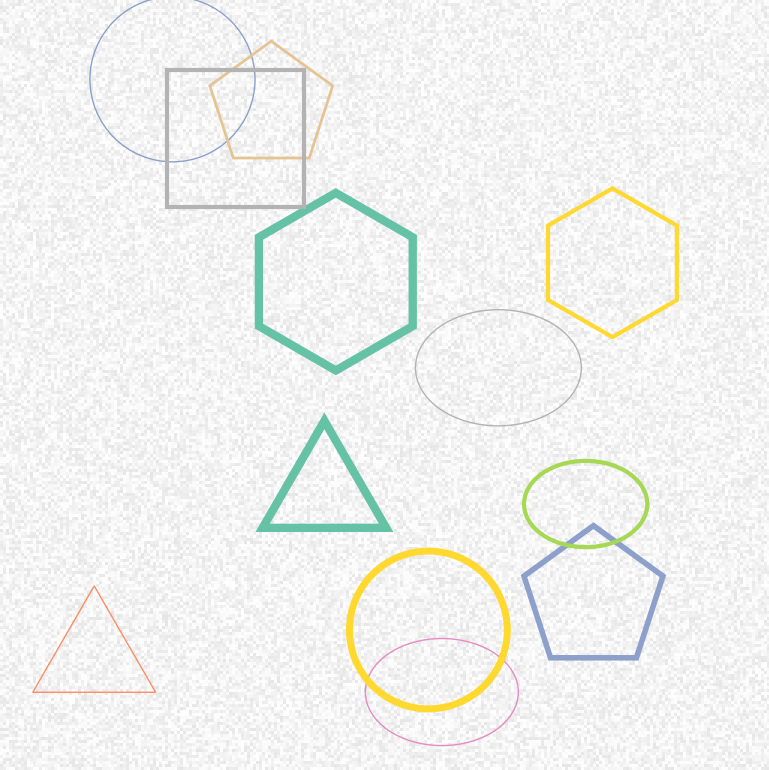[{"shape": "hexagon", "thickness": 3, "radius": 0.58, "center": [0.436, 0.634]}, {"shape": "triangle", "thickness": 3, "radius": 0.46, "center": [0.421, 0.361]}, {"shape": "triangle", "thickness": 0.5, "radius": 0.46, "center": [0.122, 0.147]}, {"shape": "circle", "thickness": 0.5, "radius": 0.54, "center": [0.224, 0.897]}, {"shape": "pentagon", "thickness": 2, "radius": 0.47, "center": [0.771, 0.222]}, {"shape": "oval", "thickness": 0.5, "radius": 0.5, "center": [0.574, 0.101]}, {"shape": "oval", "thickness": 1.5, "radius": 0.4, "center": [0.761, 0.345]}, {"shape": "hexagon", "thickness": 1.5, "radius": 0.48, "center": [0.795, 0.659]}, {"shape": "circle", "thickness": 2.5, "radius": 0.51, "center": [0.556, 0.182]}, {"shape": "pentagon", "thickness": 1, "radius": 0.42, "center": [0.352, 0.863]}, {"shape": "square", "thickness": 1.5, "radius": 0.44, "center": [0.306, 0.82]}, {"shape": "oval", "thickness": 0.5, "radius": 0.54, "center": [0.647, 0.522]}]